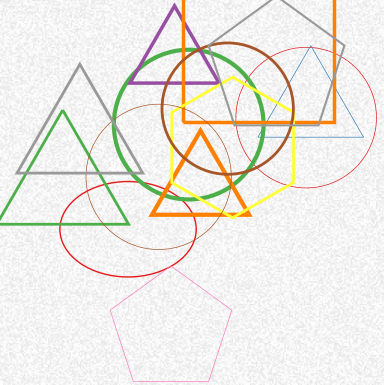[{"shape": "circle", "thickness": 0.5, "radius": 0.91, "center": [0.795, 0.694]}, {"shape": "oval", "thickness": 1, "radius": 0.89, "center": [0.333, 0.405]}, {"shape": "triangle", "thickness": 0.5, "radius": 0.79, "center": [0.807, 0.723]}, {"shape": "circle", "thickness": 3, "radius": 0.97, "center": [0.49, 0.676]}, {"shape": "triangle", "thickness": 2, "radius": 0.99, "center": [0.163, 0.516]}, {"shape": "triangle", "thickness": 2.5, "radius": 0.67, "center": [0.453, 0.851]}, {"shape": "square", "thickness": 2.5, "radius": 0.99, "center": [0.671, 0.881]}, {"shape": "triangle", "thickness": 3, "radius": 0.73, "center": [0.521, 0.515]}, {"shape": "hexagon", "thickness": 2, "radius": 0.91, "center": [0.604, 0.617]}, {"shape": "circle", "thickness": 0.5, "radius": 0.94, "center": [0.412, 0.541]}, {"shape": "circle", "thickness": 2, "radius": 0.85, "center": [0.591, 0.718]}, {"shape": "pentagon", "thickness": 0.5, "radius": 0.83, "center": [0.444, 0.143]}, {"shape": "triangle", "thickness": 2, "radius": 0.94, "center": [0.207, 0.645]}, {"shape": "pentagon", "thickness": 1.5, "radius": 0.93, "center": [0.718, 0.824]}]